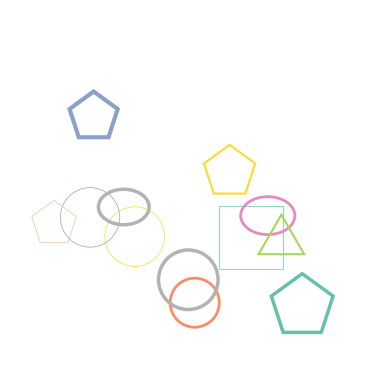[{"shape": "pentagon", "thickness": 2.5, "radius": 0.42, "center": [0.785, 0.205]}, {"shape": "square", "thickness": 0.5, "radius": 0.41, "center": [0.653, 0.383]}, {"shape": "circle", "thickness": 2, "radius": 0.32, "center": [0.506, 0.214]}, {"shape": "pentagon", "thickness": 3, "radius": 0.33, "center": [0.243, 0.697]}, {"shape": "circle", "thickness": 0.5, "radius": 0.39, "center": [0.234, 0.435]}, {"shape": "oval", "thickness": 2, "radius": 0.35, "center": [0.696, 0.44]}, {"shape": "triangle", "thickness": 1.5, "radius": 0.34, "center": [0.731, 0.374]}, {"shape": "pentagon", "thickness": 1.5, "radius": 0.35, "center": [0.596, 0.554]}, {"shape": "circle", "thickness": 0.5, "radius": 0.39, "center": [0.35, 0.385]}, {"shape": "pentagon", "thickness": 0.5, "radius": 0.3, "center": [0.141, 0.419]}, {"shape": "oval", "thickness": 2.5, "radius": 0.33, "center": [0.322, 0.462]}, {"shape": "circle", "thickness": 2.5, "radius": 0.39, "center": [0.489, 0.273]}]